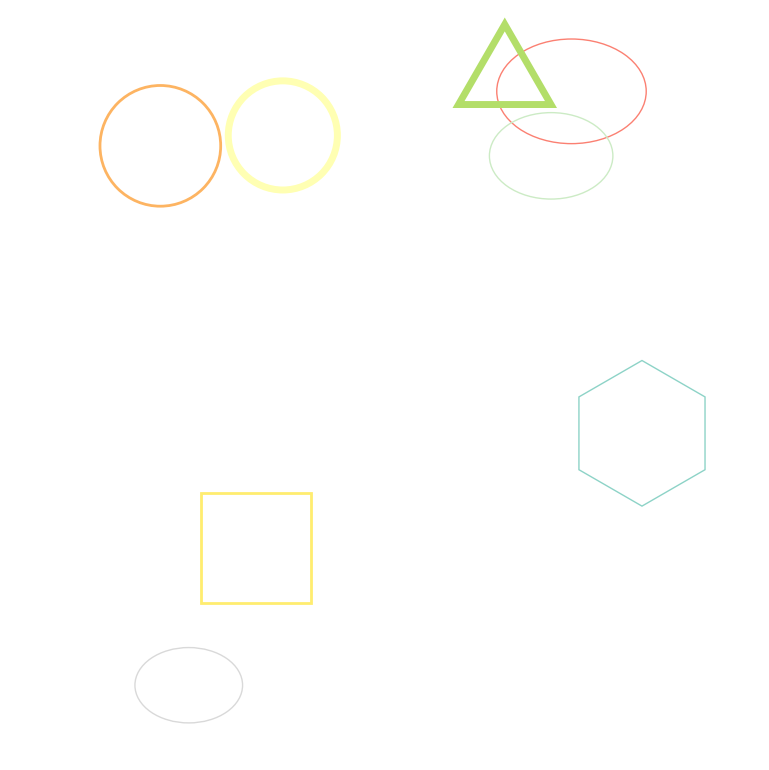[{"shape": "hexagon", "thickness": 0.5, "radius": 0.47, "center": [0.834, 0.437]}, {"shape": "circle", "thickness": 2.5, "radius": 0.35, "center": [0.367, 0.824]}, {"shape": "oval", "thickness": 0.5, "radius": 0.49, "center": [0.742, 0.881]}, {"shape": "circle", "thickness": 1, "radius": 0.39, "center": [0.208, 0.811]}, {"shape": "triangle", "thickness": 2.5, "radius": 0.35, "center": [0.656, 0.899]}, {"shape": "oval", "thickness": 0.5, "radius": 0.35, "center": [0.245, 0.11]}, {"shape": "oval", "thickness": 0.5, "radius": 0.4, "center": [0.716, 0.798]}, {"shape": "square", "thickness": 1, "radius": 0.36, "center": [0.333, 0.289]}]